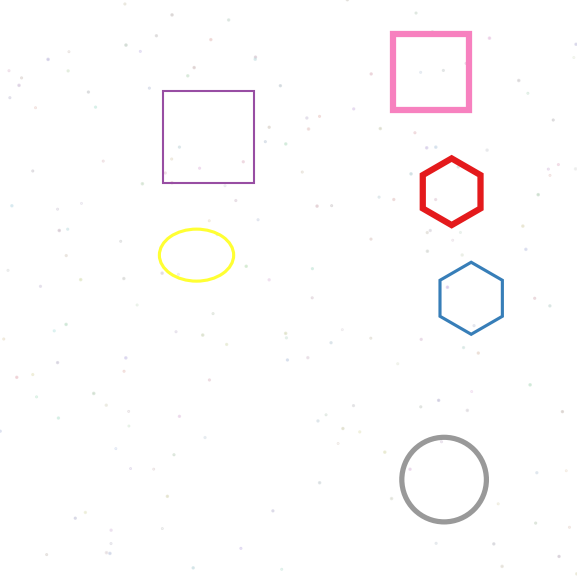[{"shape": "hexagon", "thickness": 3, "radius": 0.29, "center": [0.782, 0.667]}, {"shape": "hexagon", "thickness": 1.5, "radius": 0.31, "center": [0.816, 0.483]}, {"shape": "square", "thickness": 1, "radius": 0.4, "center": [0.361, 0.762]}, {"shape": "oval", "thickness": 1.5, "radius": 0.32, "center": [0.34, 0.557]}, {"shape": "square", "thickness": 3, "radius": 0.33, "center": [0.746, 0.874]}, {"shape": "circle", "thickness": 2.5, "radius": 0.37, "center": [0.769, 0.169]}]